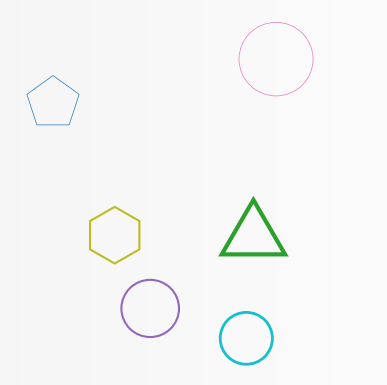[{"shape": "pentagon", "thickness": 0.5, "radius": 0.35, "center": [0.137, 0.733]}, {"shape": "triangle", "thickness": 3, "radius": 0.47, "center": [0.654, 0.386]}, {"shape": "circle", "thickness": 1.5, "radius": 0.37, "center": [0.388, 0.199]}, {"shape": "circle", "thickness": 0.5, "radius": 0.48, "center": [0.712, 0.846]}, {"shape": "hexagon", "thickness": 1.5, "radius": 0.37, "center": [0.296, 0.389]}, {"shape": "circle", "thickness": 2, "radius": 0.34, "center": [0.636, 0.121]}]